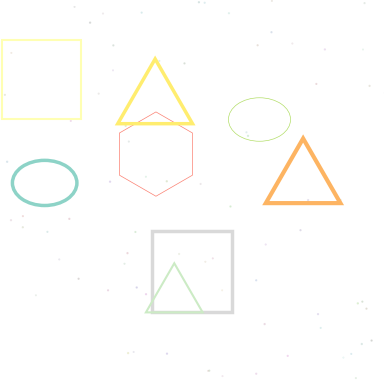[{"shape": "oval", "thickness": 2.5, "radius": 0.42, "center": [0.116, 0.525]}, {"shape": "square", "thickness": 1.5, "radius": 0.51, "center": [0.108, 0.793]}, {"shape": "hexagon", "thickness": 0.5, "radius": 0.55, "center": [0.405, 0.6]}, {"shape": "triangle", "thickness": 3, "radius": 0.56, "center": [0.787, 0.528]}, {"shape": "oval", "thickness": 0.5, "radius": 0.4, "center": [0.674, 0.69]}, {"shape": "square", "thickness": 2.5, "radius": 0.52, "center": [0.499, 0.295]}, {"shape": "triangle", "thickness": 1.5, "radius": 0.43, "center": [0.453, 0.231]}, {"shape": "triangle", "thickness": 2.5, "radius": 0.56, "center": [0.403, 0.735]}]